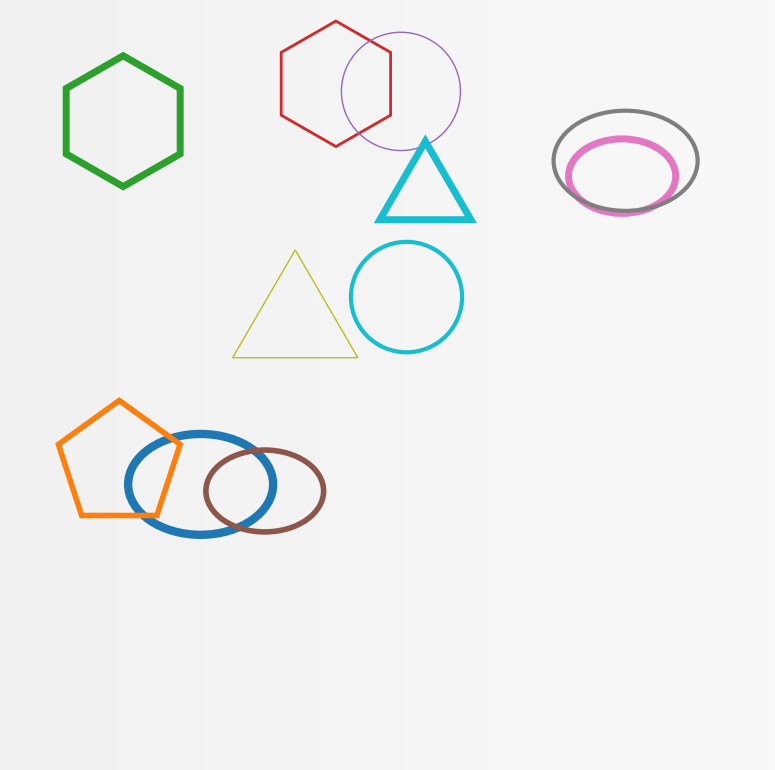[{"shape": "oval", "thickness": 3, "radius": 0.47, "center": [0.259, 0.371]}, {"shape": "pentagon", "thickness": 2, "radius": 0.41, "center": [0.154, 0.397]}, {"shape": "hexagon", "thickness": 2.5, "radius": 0.42, "center": [0.159, 0.843]}, {"shape": "hexagon", "thickness": 1, "radius": 0.41, "center": [0.433, 0.891]}, {"shape": "circle", "thickness": 0.5, "radius": 0.38, "center": [0.517, 0.881]}, {"shape": "oval", "thickness": 2, "radius": 0.38, "center": [0.342, 0.362]}, {"shape": "oval", "thickness": 2.5, "radius": 0.35, "center": [0.803, 0.771]}, {"shape": "oval", "thickness": 1.5, "radius": 0.46, "center": [0.807, 0.791]}, {"shape": "triangle", "thickness": 0.5, "radius": 0.47, "center": [0.381, 0.582]}, {"shape": "triangle", "thickness": 2.5, "radius": 0.34, "center": [0.549, 0.749]}, {"shape": "circle", "thickness": 1.5, "radius": 0.36, "center": [0.525, 0.614]}]